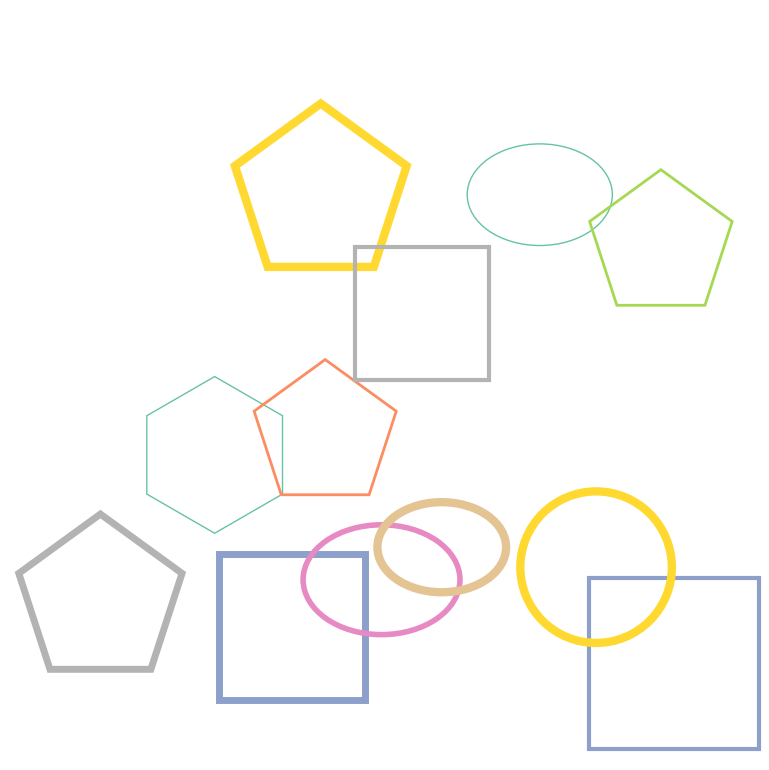[{"shape": "hexagon", "thickness": 0.5, "radius": 0.51, "center": [0.279, 0.409]}, {"shape": "oval", "thickness": 0.5, "radius": 0.47, "center": [0.701, 0.747]}, {"shape": "pentagon", "thickness": 1, "radius": 0.49, "center": [0.422, 0.436]}, {"shape": "square", "thickness": 1.5, "radius": 0.55, "center": [0.875, 0.138]}, {"shape": "square", "thickness": 2.5, "radius": 0.47, "center": [0.379, 0.185]}, {"shape": "oval", "thickness": 2, "radius": 0.51, "center": [0.495, 0.247]}, {"shape": "pentagon", "thickness": 1, "radius": 0.49, "center": [0.858, 0.682]}, {"shape": "circle", "thickness": 3, "radius": 0.49, "center": [0.774, 0.263]}, {"shape": "pentagon", "thickness": 3, "radius": 0.59, "center": [0.417, 0.748]}, {"shape": "oval", "thickness": 3, "radius": 0.42, "center": [0.574, 0.289]}, {"shape": "square", "thickness": 1.5, "radius": 0.43, "center": [0.548, 0.593]}, {"shape": "pentagon", "thickness": 2.5, "radius": 0.56, "center": [0.13, 0.221]}]